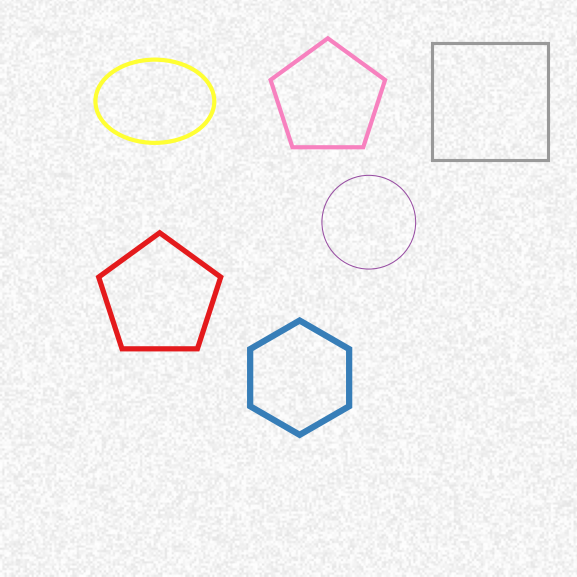[{"shape": "pentagon", "thickness": 2.5, "radius": 0.56, "center": [0.277, 0.485]}, {"shape": "hexagon", "thickness": 3, "radius": 0.49, "center": [0.519, 0.345]}, {"shape": "circle", "thickness": 0.5, "radius": 0.41, "center": [0.639, 0.614]}, {"shape": "oval", "thickness": 2, "radius": 0.51, "center": [0.268, 0.824]}, {"shape": "pentagon", "thickness": 2, "radius": 0.52, "center": [0.568, 0.829]}, {"shape": "square", "thickness": 1.5, "radius": 0.51, "center": [0.849, 0.823]}]